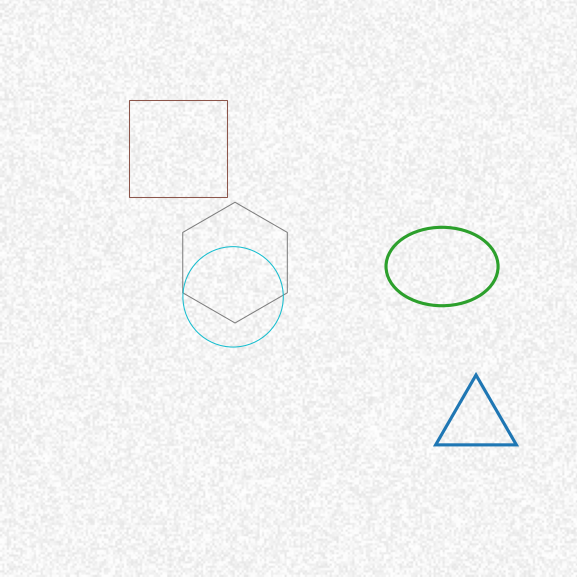[{"shape": "triangle", "thickness": 1.5, "radius": 0.4, "center": [0.824, 0.269]}, {"shape": "oval", "thickness": 1.5, "radius": 0.49, "center": [0.765, 0.538]}, {"shape": "square", "thickness": 0.5, "radius": 0.42, "center": [0.308, 0.742]}, {"shape": "hexagon", "thickness": 0.5, "radius": 0.52, "center": [0.407, 0.544]}, {"shape": "circle", "thickness": 0.5, "radius": 0.43, "center": [0.404, 0.485]}]